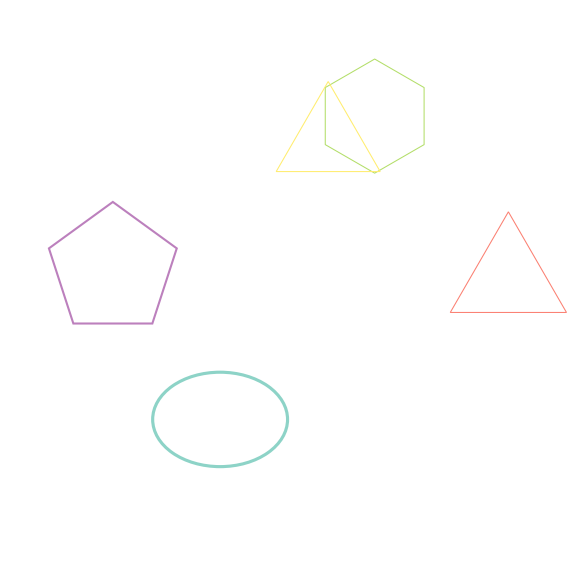[{"shape": "oval", "thickness": 1.5, "radius": 0.58, "center": [0.381, 0.273]}, {"shape": "triangle", "thickness": 0.5, "radius": 0.58, "center": [0.88, 0.516]}, {"shape": "hexagon", "thickness": 0.5, "radius": 0.49, "center": [0.649, 0.798]}, {"shape": "pentagon", "thickness": 1, "radius": 0.58, "center": [0.195, 0.533]}, {"shape": "triangle", "thickness": 0.5, "radius": 0.52, "center": [0.568, 0.754]}]